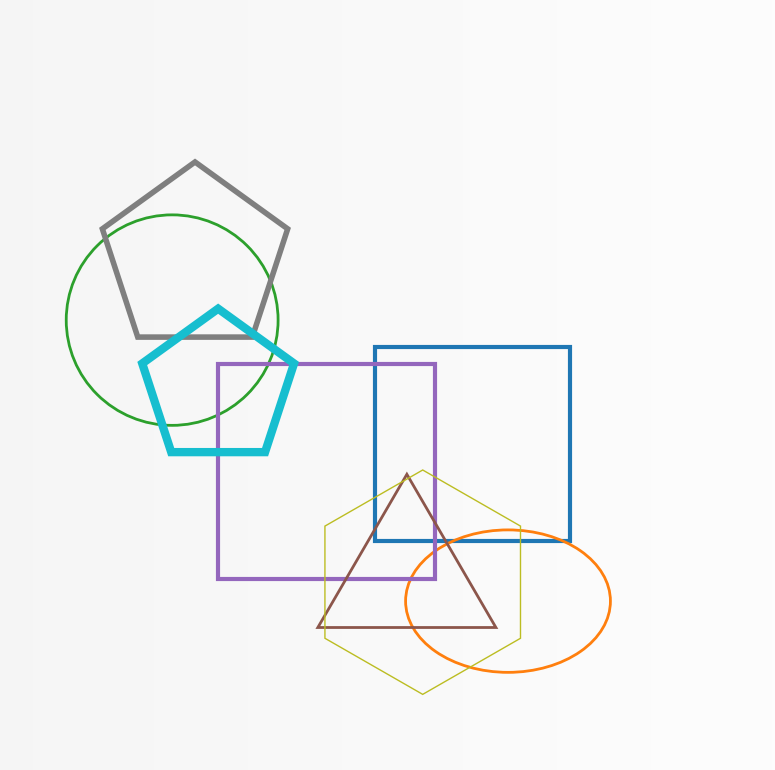[{"shape": "square", "thickness": 1.5, "radius": 0.63, "center": [0.61, 0.424]}, {"shape": "oval", "thickness": 1, "radius": 0.66, "center": [0.655, 0.219]}, {"shape": "circle", "thickness": 1, "radius": 0.68, "center": [0.222, 0.584]}, {"shape": "square", "thickness": 1.5, "radius": 0.7, "center": [0.421, 0.388]}, {"shape": "triangle", "thickness": 1, "radius": 0.66, "center": [0.525, 0.251]}, {"shape": "pentagon", "thickness": 2, "radius": 0.63, "center": [0.252, 0.664]}, {"shape": "hexagon", "thickness": 0.5, "radius": 0.73, "center": [0.545, 0.244]}, {"shape": "pentagon", "thickness": 3, "radius": 0.51, "center": [0.281, 0.496]}]